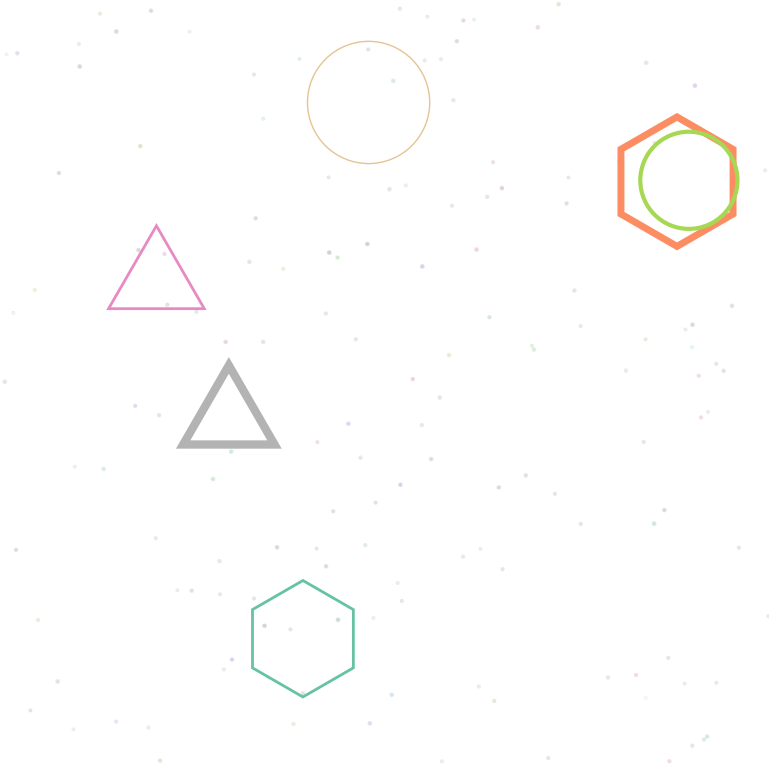[{"shape": "hexagon", "thickness": 1, "radius": 0.38, "center": [0.393, 0.17]}, {"shape": "hexagon", "thickness": 2.5, "radius": 0.42, "center": [0.879, 0.764]}, {"shape": "triangle", "thickness": 1, "radius": 0.36, "center": [0.203, 0.635]}, {"shape": "circle", "thickness": 1.5, "radius": 0.32, "center": [0.895, 0.766]}, {"shape": "circle", "thickness": 0.5, "radius": 0.4, "center": [0.479, 0.867]}, {"shape": "triangle", "thickness": 3, "radius": 0.34, "center": [0.297, 0.457]}]